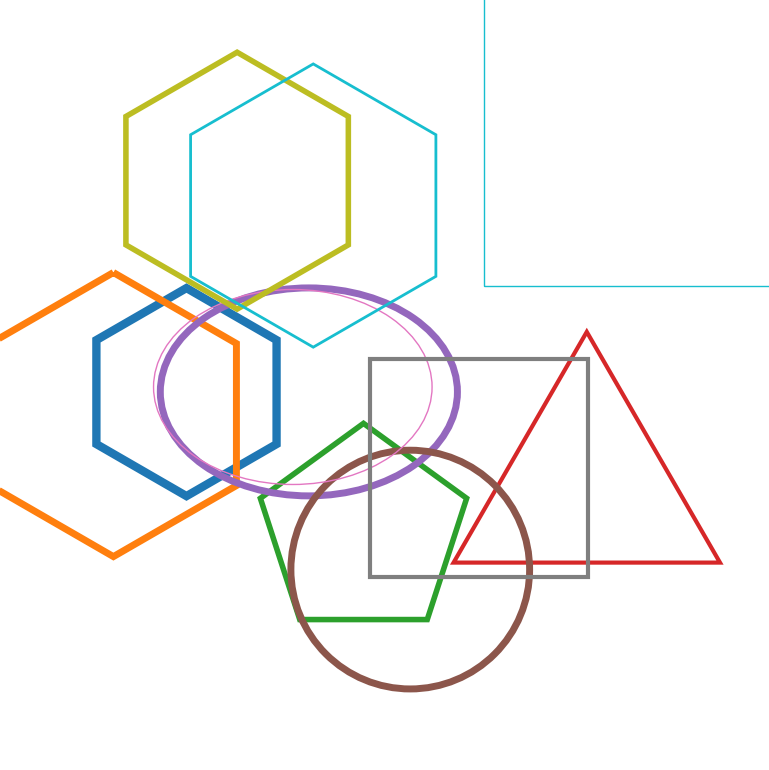[{"shape": "hexagon", "thickness": 3, "radius": 0.68, "center": [0.242, 0.491]}, {"shape": "hexagon", "thickness": 2.5, "radius": 0.92, "center": [0.147, 0.462]}, {"shape": "pentagon", "thickness": 2, "radius": 0.7, "center": [0.472, 0.309]}, {"shape": "triangle", "thickness": 1.5, "radius": 1.0, "center": [0.762, 0.369]}, {"shape": "oval", "thickness": 2.5, "radius": 0.96, "center": [0.401, 0.491]}, {"shape": "circle", "thickness": 2.5, "radius": 0.78, "center": [0.533, 0.26]}, {"shape": "oval", "thickness": 0.5, "radius": 0.9, "center": [0.38, 0.497]}, {"shape": "square", "thickness": 1.5, "radius": 0.71, "center": [0.622, 0.392]}, {"shape": "hexagon", "thickness": 2, "radius": 0.83, "center": [0.308, 0.765]}, {"shape": "square", "thickness": 0.5, "radius": 0.96, "center": [0.821, 0.82]}, {"shape": "hexagon", "thickness": 1, "radius": 0.92, "center": [0.407, 0.733]}]